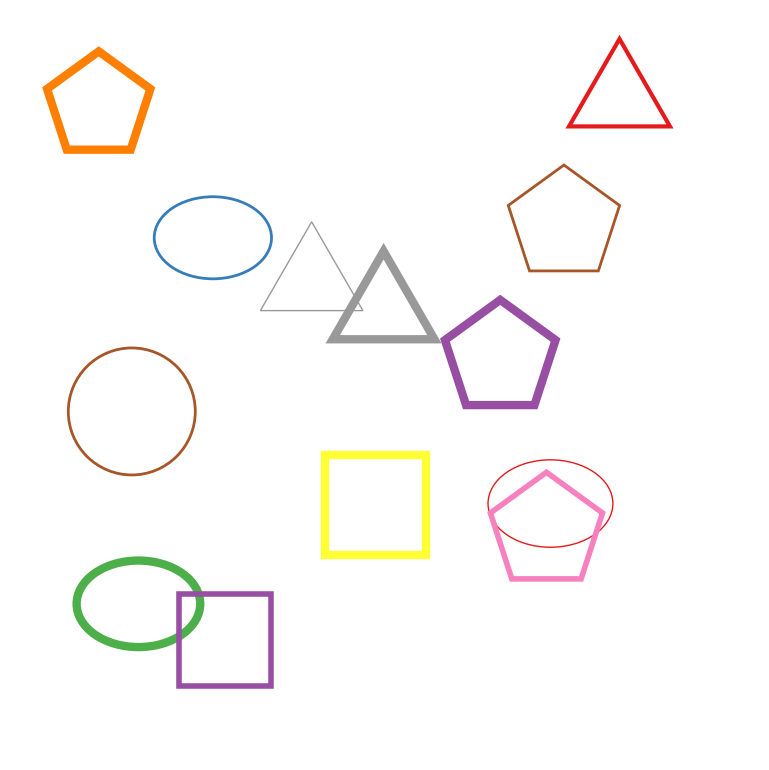[{"shape": "oval", "thickness": 0.5, "radius": 0.41, "center": [0.715, 0.346]}, {"shape": "triangle", "thickness": 1.5, "radius": 0.38, "center": [0.805, 0.874]}, {"shape": "oval", "thickness": 1, "radius": 0.38, "center": [0.276, 0.691]}, {"shape": "oval", "thickness": 3, "radius": 0.4, "center": [0.18, 0.216]}, {"shape": "square", "thickness": 2, "radius": 0.3, "center": [0.292, 0.169]}, {"shape": "pentagon", "thickness": 3, "radius": 0.38, "center": [0.65, 0.535]}, {"shape": "pentagon", "thickness": 3, "radius": 0.35, "center": [0.128, 0.863]}, {"shape": "square", "thickness": 3, "radius": 0.33, "center": [0.488, 0.344]}, {"shape": "circle", "thickness": 1, "radius": 0.41, "center": [0.171, 0.466]}, {"shape": "pentagon", "thickness": 1, "radius": 0.38, "center": [0.732, 0.71]}, {"shape": "pentagon", "thickness": 2, "radius": 0.38, "center": [0.71, 0.31]}, {"shape": "triangle", "thickness": 0.5, "radius": 0.38, "center": [0.405, 0.635]}, {"shape": "triangle", "thickness": 3, "radius": 0.38, "center": [0.498, 0.598]}]